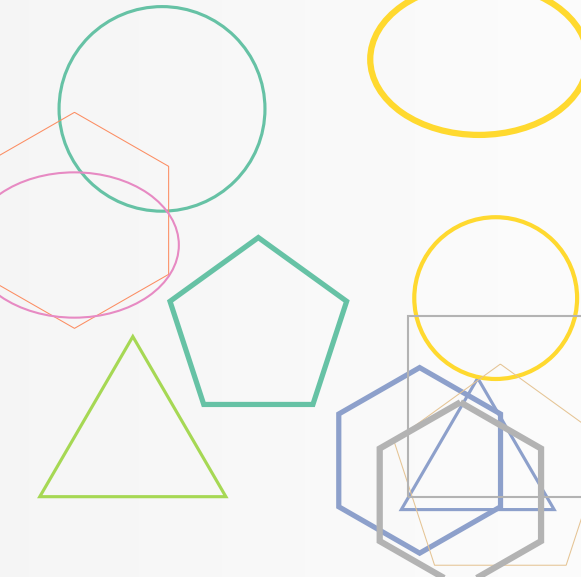[{"shape": "circle", "thickness": 1.5, "radius": 0.89, "center": [0.279, 0.811]}, {"shape": "pentagon", "thickness": 2.5, "radius": 0.8, "center": [0.444, 0.428]}, {"shape": "hexagon", "thickness": 0.5, "radius": 0.94, "center": [0.128, 0.618]}, {"shape": "hexagon", "thickness": 2.5, "radius": 0.8, "center": [0.722, 0.202]}, {"shape": "triangle", "thickness": 1.5, "radius": 0.76, "center": [0.822, 0.193]}, {"shape": "oval", "thickness": 1, "radius": 0.9, "center": [0.128, 0.575]}, {"shape": "triangle", "thickness": 1.5, "radius": 0.92, "center": [0.229, 0.232]}, {"shape": "circle", "thickness": 2, "radius": 0.7, "center": [0.853, 0.483]}, {"shape": "oval", "thickness": 3, "radius": 0.94, "center": [0.824, 0.897]}, {"shape": "pentagon", "thickness": 0.5, "radius": 0.96, "center": [0.861, 0.176]}, {"shape": "hexagon", "thickness": 3, "radius": 0.8, "center": [0.792, 0.142]}, {"shape": "square", "thickness": 1, "radius": 0.78, "center": [0.858, 0.295]}]